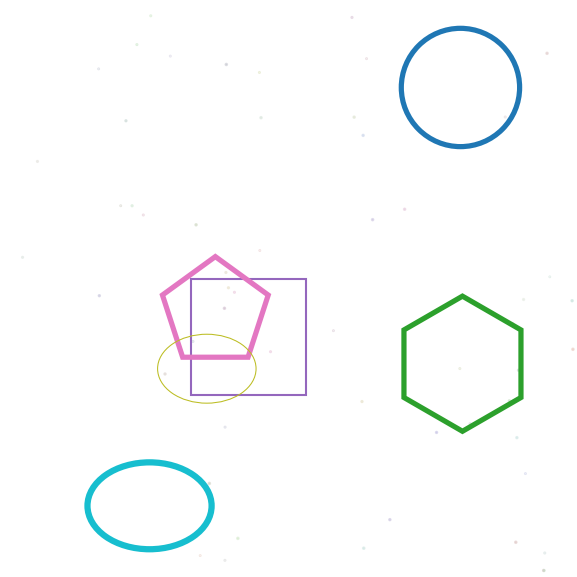[{"shape": "circle", "thickness": 2.5, "radius": 0.51, "center": [0.797, 0.848]}, {"shape": "hexagon", "thickness": 2.5, "radius": 0.58, "center": [0.801, 0.369]}, {"shape": "square", "thickness": 1, "radius": 0.5, "center": [0.43, 0.415]}, {"shape": "pentagon", "thickness": 2.5, "radius": 0.48, "center": [0.373, 0.458]}, {"shape": "oval", "thickness": 0.5, "radius": 0.43, "center": [0.358, 0.361]}, {"shape": "oval", "thickness": 3, "radius": 0.54, "center": [0.259, 0.123]}]